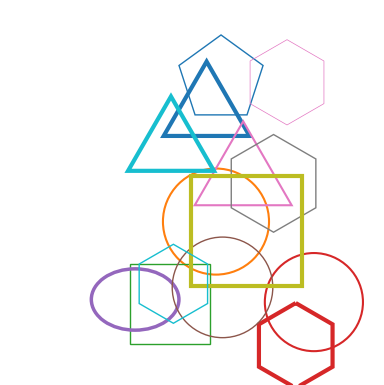[{"shape": "triangle", "thickness": 3, "radius": 0.64, "center": [0.537, 0.711]}, {"shape": "pentagon", "thickness": 1, "radius": 0.57, "center": [0.574, 0.794]}, {"shape": "circle", "thickness": 1.5, "radius": 0.69, "center": [0.561, 0.424]}, {"shape": "square", "thickness": 1, "radius": 0.52, "center": [0.442, 0.21]}, {"shape": "circle", "thickness": 1.5, "radius": 0.64, "center": [0.815, 0.215]}, {"shape": "hexagon", "thickness": 3, "radius": 0.55, "center": [0.768, 0.102]}, {"shape": "oval", "thickness": 2.5, "radius": 0.57, "center": [0.351, 0.222]}, {"shape": "circle", "thickness": 1, "radius": 0.65, "center": [0.578, 0.254]}, {"shape": "hexagon", "thickness": 0.5, "radius": 0.55, "center": [0.745, 0.786]}, {"shape": "triangle", "thickness": 1.5, "radius": 0.73, "center": [0.632, 0.54]}, {"shape": "hexagon", "thickness": 1, "radius": 0.63, "center": [0.711, 0.524]}, {"shape": "square", "thickness": 3, "radius": 0.72, "center": [0.64, 0.4]}, {"shape": "hexagon", "thickness": 1, "radius": 0.51, "center": [0.45, 0.263]}, {"shape": "triangle", "thickness": 3, "radius": 0.64, "center": [0.444, 0.621]}]